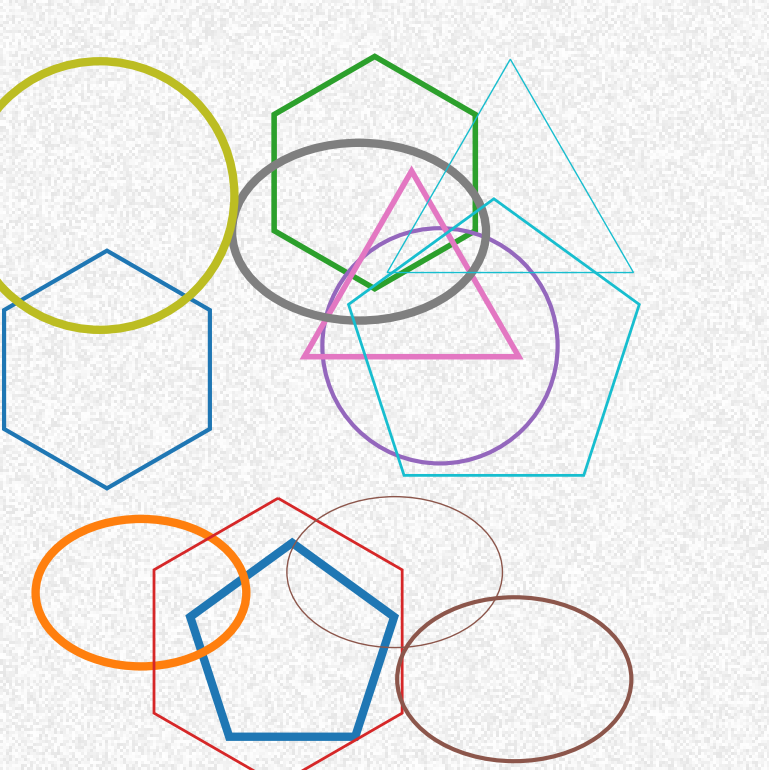[{"shape": "pentagon", "thickness": 3, "radius": 0.7, "center": [0.379, 0.156]}, {"shape": "hexagon", "thickness": 1.5, "radius": 0.77, "center": [0.139, 0.52]}, {"shape": "oval", "thickness": 3, "radius": 0.68, "center": [0.183, 0.23]}, {"shape": "hexagon", "thickness": 2, "radius": 0.75, "center": [0.487, 0.776]}, {"shape": "hexagon", "thickness": 1, "radius": 0.93, "center": [0.361, 0.167]}, {"shape": "circle", "thickness": 1.5, "radius": 0.76, "center": [0.571, 0.551]}, {"shape": "oval", "thickness": 0.5, "radius": 0.7, "center": [0.513, 0.257]}, {"shape": "oval", "thickness": 1.5, "radius": 0.76, "center": [0.668, 0.118]}, {"shape": "triangle", "thickness": 2, "radius": 0.8, "center": [0.535, 0.617]}, {"shape": "oval", "thickness": 3, "radius": 0.82, "center": [0.466, 0.699]}, {"shape": "circle", "thickness": 3, "radius": 0.87, "center": [0.13, 0.746]}, {"shape": "triangle", "thickness": 0.5, "radius": 0.92, "center": [0.663, 0.738]}, {"shape": "pentagon", "thickness": 1, "radius": 0.99, "center": [0.641, 0.543]}]